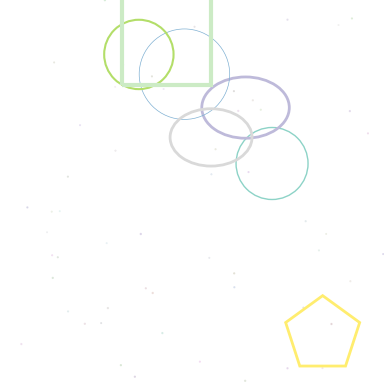[{"shape": "circle", "thickness": 1, "radius": 0.47, "center": [0.707, 0.575]}, {"shape": "oval", "thickness": 2, "radius": 0.57, "center": [0.638, 0.721]}, {"shape": "circle", "thickness": 0.5, "radius": 0.59, "center": [0.479, 0.807]}, {"shape": "circle", "thickness": 1.5, "radius": 0.45, "center": [0.361, 0.859]}, {"shape": "oval", "thickness": 2, "radius": 0.53, "center": [0.548, 0.643]}, {"shape": "square", "thickness": 3, "radius": 0.58, "center": [0.432, 0.896]}, {"shape": "pentagon", "thickness": 2, "radius": 0.51, "center": [0.838, 0.131]}]